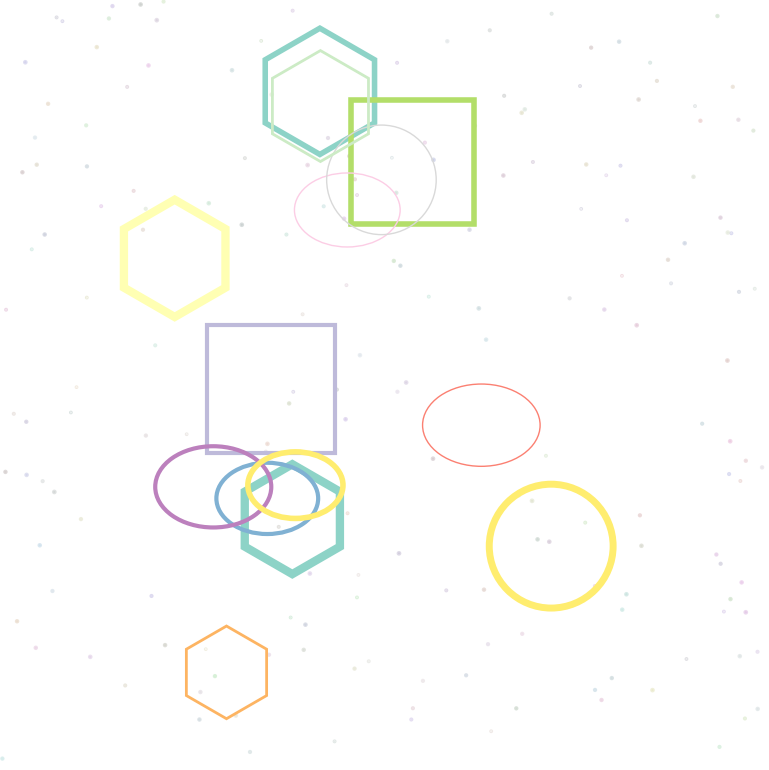[{"shape": "hexagon", "thickness": 3, "radius": 0.36, "center": [0.38, 0.326]}, {"shape": "hexagon", "thickness": 2, "radius": 0.41, "center": [0.415, 0.881]}, {"shape": "hexagon", "thickness": 3, "radius": 0.38, "center": [0.227, 0.664]}, {"shape": "square", "thickness": 1.5, "radius": 0.41, "center": [0.352, 0.495]}, {"shape": "oval", "thickness": 0.5, "radius": 0.38, "center": [0.625, 0.448]}, {"shape": "oval", "thickness": 1.5, "radius": 0.33, "center": [0.347, 0.353]}, {"shape": "hexagon", "thickness": 1, "radius": 0.3, "center": [0.294, 0.127]}, {"shape": "square", "thickness": 2, "radius": 0.4, "center": [0.536, 0.79]}, {"shape": "oval", "thickness": 0.5, "radius": 0.34, "center": [0.451, 0.727]}, {"shape": "circle", "thickness": 0.5, "radius": 0.36, "center": [0.495, 0.766]}, {"shape": "oval", "thickness": 1.5, "radius": 0.38, "center": [0.277, 0.368]}, {"shape": "hexagon", "thickness": 1, "radius": 0.36, "center": [0.416, 0.862]}, {"shape": "oval", "thickness": 2, "radius": 0.31, "center": [0.384, 0.37]}, {"shape": "circle", "thickness": 2.5, "radius": 0.4, "center": [0.716, 0.291]}]